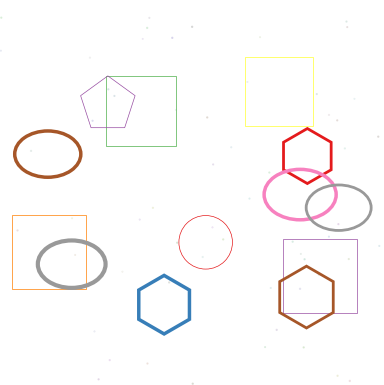[{"shape": "hexagon", "thickness": 2, "radius": 0.36, "center": [0.798, 0.595]}, {"shape": "circle", "thickness": 0.5, "radius": 0.35, "center": [0.534, 0.371]}, {"shape": "hexagon", "thickness": 2.5, "radius": 0.38, "center": [0.426, 0.209]}, {"shape": "square", "thickness": 0.5, "radius": 0.45, "center": [0.365, 0.711]}, {"shape": "square", "thickness": 0.5, "radius": 0.48, "center": [0.832, 0.282]}, {"shape": "pentagon", "thickness": 0.5, "radius": 0.37, "center": [0.28, 0.729]}, {"shape": "square", "thickness": 0.5, "radius": 0.48, "center": [0.127, 0.346]}, {"shape": "square", "thickness": 0.5, "radius": 0.44, "center": [0.726, 0.762]}, {"shape": "oval", "thickness": 2.5, "radius": 0.43, "center": [0.124, 0.6]}, {"shape": "hexagon", "thickness": 2, "radius": 0.4, "center": [0.796, 0.228]}, {"shape": "oval", "thickness": 2.5, "radius": 0.47, "center": [0.78, 0.495]}, {"shape": "oval", "thickness": 3, "radius": 0.44, "center": [0.186, 0.314]}, {"shape": "oval", "thickness": 2, "radius": 0.42, "center": [0.88, 0.46]}]